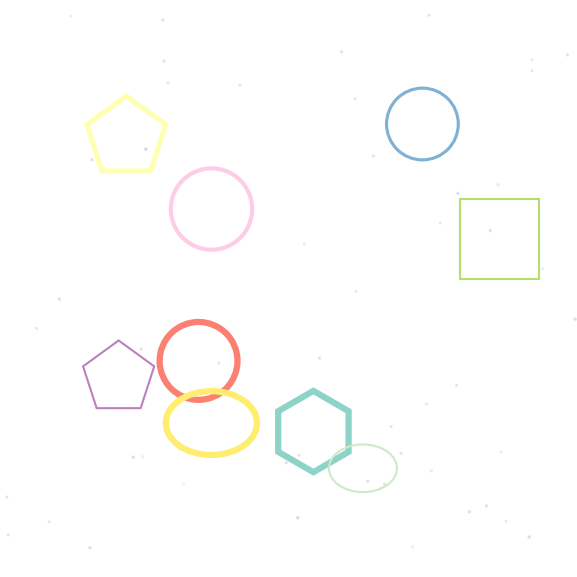[{"shape": "hexagon", "thickness": 3, "radius": 0.35, "center": [0.543, 0.252]}, {"shape": "pentagon", "thickness": 2.5, "radius": 0.36, "center": [0.219, 0.761]}, {"shape": "circle", "thickness": 3, "radius": 0.34, "center": [0.344, 0.374]}, {"shape": "circle", "thickness": 1.5, "radius": 0.31, "center": [0.731, 0.784]}, {"shape": "square", "thickness": 1, "radius": 0.34, "center": [0.865, 0.585]}, {"shape": "circle", "thickness": 2, "radius": 0.35, "center": [0.366, 0.637]}, {"shape": "pentagon", "thickness": 1, "radius": 0.32, "center": [0.205, 0.345]}, {"shape": "oval", "thickness": 1, "radius": 0.29, "center": [0.629, 0.188]}, {"shape": "oval", "thickness": 3, "radius": 0.39, "center": [0.366, 0.267]}]